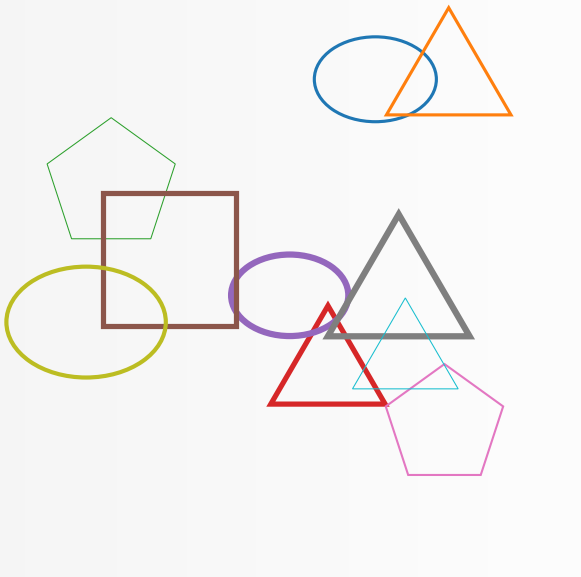[{"shape": "oval", "thickness": 1.5, "radius": 0.52, "center": [0.646, 0.862]}, {"shape": "triangle", "thickness": 1.5, "radius": 0.62, "center": [0.772, 0.862]}, {"shape": "pentagon", "thickness": 0.5, "radius": 0.58, "center": [0.191, 0.679]}, {"shape": "triangle", "thickness": 2.5, "radius": 0.57, "center": [0.564, 0.356]}, {"shape": "oval", "thickness": 3, "radius": 0.5, "center": [0.498, 0.488]}, {"shape": "square", "thickness": 2.5, "radius": 0.57, "center": [0.291, 0.55]}, {"shape": "pentagon", "thickness": 1, "radius": 0.53, "center": [0.765, 0.263]}, {"shape": "triangle", "thickness": 3, "radius": 0.7, "center": [0.686, 0.487]}, {"shape": "oval", "thickness": 2, "radius": 0.69, "center": [0.148, 0.441]}, {"shape": "triangle", "thickness": 0.5, "radius": 0.52, "center": [0.697, 0.378]}]